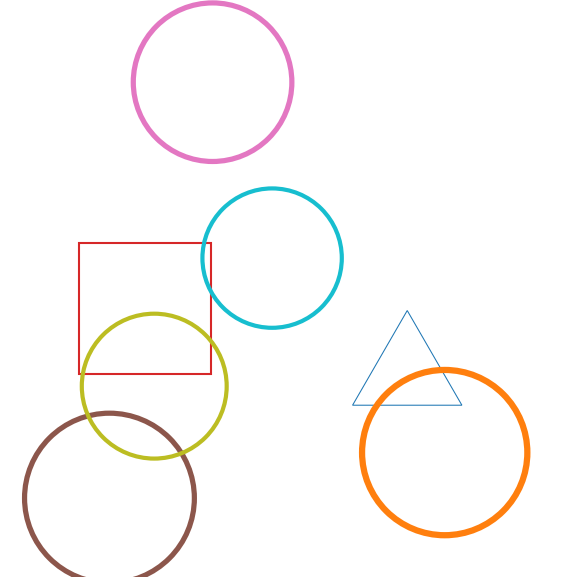[{"shape": "triangle", "thickness": 0.5, "radius": 0.55, "center": [0.705, 0.352]}, {"shape": "circle", "thickness": 3, "radius": 0.72, "center": [0.77, 0.215]}, {"shape": "square", "thickness": 1, "radius": 0.57, "center": [0.251, 0.465]}, {"shape": "circle", "thickness": 2.5, "radius": 0.74, "center": [0.19, 0.137]}, {"shape": "circle", "thickness": 2.5, "radius": 0.69, "center": [0.368, 0.857]}, {"shape": "circle", "thickness": 2, "radius": 0.63, "center": [0.267, 0.33]}, {"shape": "circle", "thickness": 2, "radius": 0.6, "center": [0.471, 0.552]}]